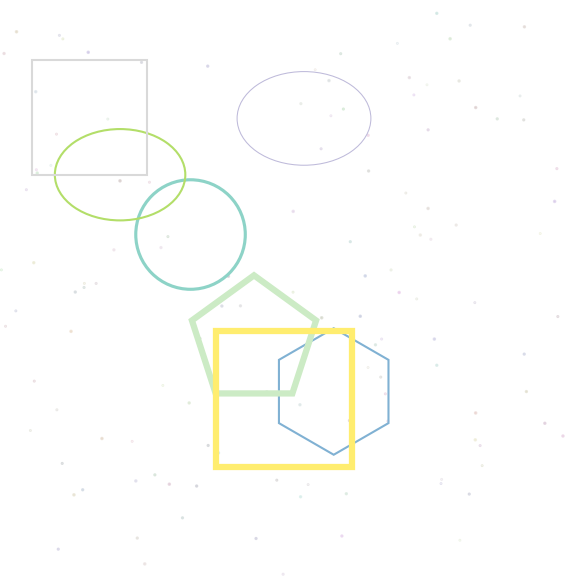[{"shape": "circle", "thickness": 1.5, "radius": 0.47, "center": [0.33, 0.593]}, {"shape": "oval", "thickness": 0.5, "radius": 0.58, "center": [0.526, 0.794]}, {"shape": "hexagon", "thickness": 1, "radius": 0.55, "center": [0.578, 0.321]}, {"shape": "oval", "thickness": 1, "radius": 0.56, "center": [0.208, 0.697]}, {"shape": "square", "thickness": 1, "radius": 0.5, "center": [0.155, 0.795]}, {"shape": "pentagon", "thickness": 3, "radius": 0.57, "center": [0.44, 0.409]}, {"shape": "square", "thickness": 3, "radius": 0.59, "center": [0.492, 0.308]}]